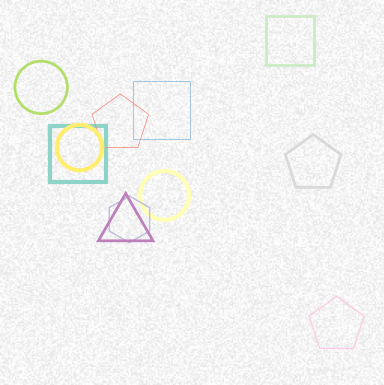[{"shape": "square", "thickness": 3, "radius": 0.36, "center": [0.203, 0.6]}, {"shape": "circle", "thickness": 3, "radius": 0.32, "center": [0.427, 0.492]}, {"shape": "hexagon", "thickness": 1, "radius": 0.3, "center": [0.336, 0.43]}, {"shape": "pentagon", "thickness": 0.5, "radius": 0.39, "center": [0.312, 0.679]}, {"shape": "square", "thickness": 0.5, "radius": 0.37, "center": [0.42, 0.715]}, {"shape": "circle", "thickness": 2, "radius": 0.34, "center": [0.107, 0.773]}, {"shape": "pentagon", "thickness": 1, "radius": 0.37, "center": [0.874, 0.156]}, {"shape": "pentagon", "thickness": 2, "radius": 0.38, "center": [0.814, 0.575]}, {"shape": "triangle", "thickness": 2, "radius": 0.41, "center": [0.327, 0.416]}, {"shape": "square", "thickness": 2, "radius": 0.32, "center": [0.753, 0.895]}, {"shape": "circle", "thickness": 3, "radius": 0.29, "center": [0.207, 0.617]}]